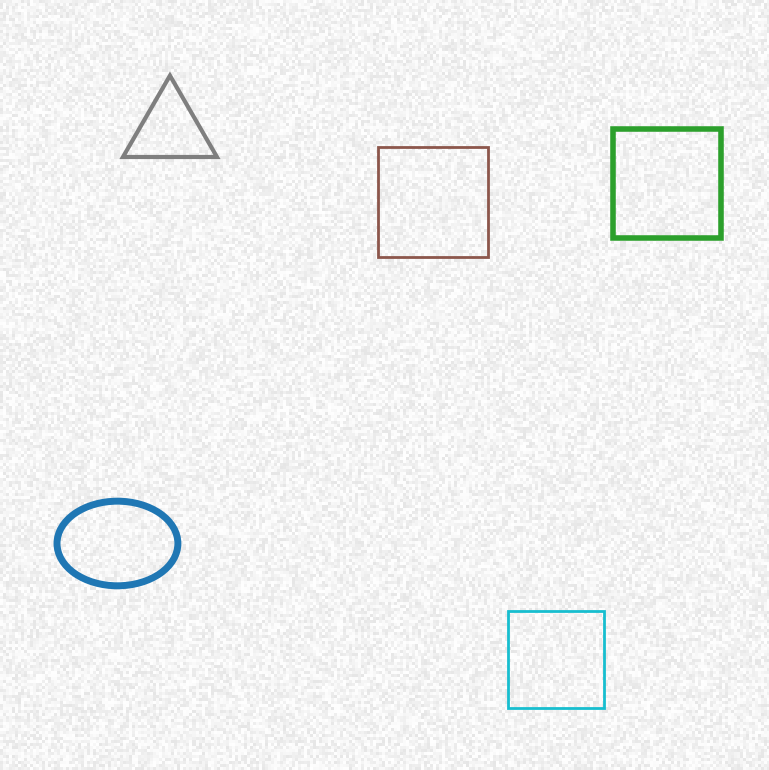[{"shape": "oval", "thickness": 2.5, "radius": 0.39, "center": [0.153, 0.294]}, {"shape": "square", "thickness": 2, "radius": 0.35, "center": [0.866, 0.761]}, {"shape": "square", "thickness": 1, "radius": 0.36, "center": [0.562, 0.737]}, {"shape": "triangle", "thickness": 1.5, "radius": 0.35, "center": [0.221, 0.831]}, {"shape": "square", "thickness": 1, "radius": 0.31, "center": [0.722, 0.144]}]